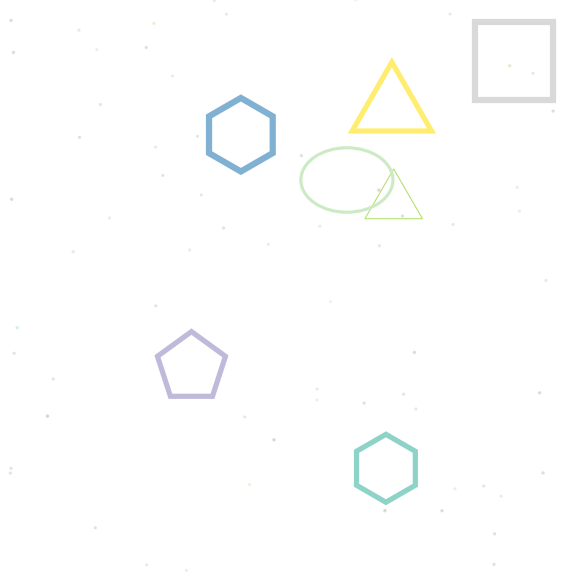[{"shape": "hexagon", "thickness": 2.5, "radius": 0.29, "center": [0.668, 0.188]}, {"shape": "pentagon", "thickness": 2.5, "radius": 0.31, "center": [0.332, 0.363]}, {"shape": "hexagon", "thickness": 3, "radius": 0.32, "center": [0.417, 0.766]}, {"shape": "triangle", "thickness": 0.5, "radius": 0.29, "center": [0.682, 0.649]}, {"shape": "square", "thickness": 3, "radius": 0.34, "center": [0.89, 0.893]}, {"shape": "oval", "thickness": 1.5, "radius": 0.4, "center": [0.601, 0.687]}, {"shape": "triangle", "thickness": 2.5, "radius": 0.4, "center": [0.679, 0.812]}]